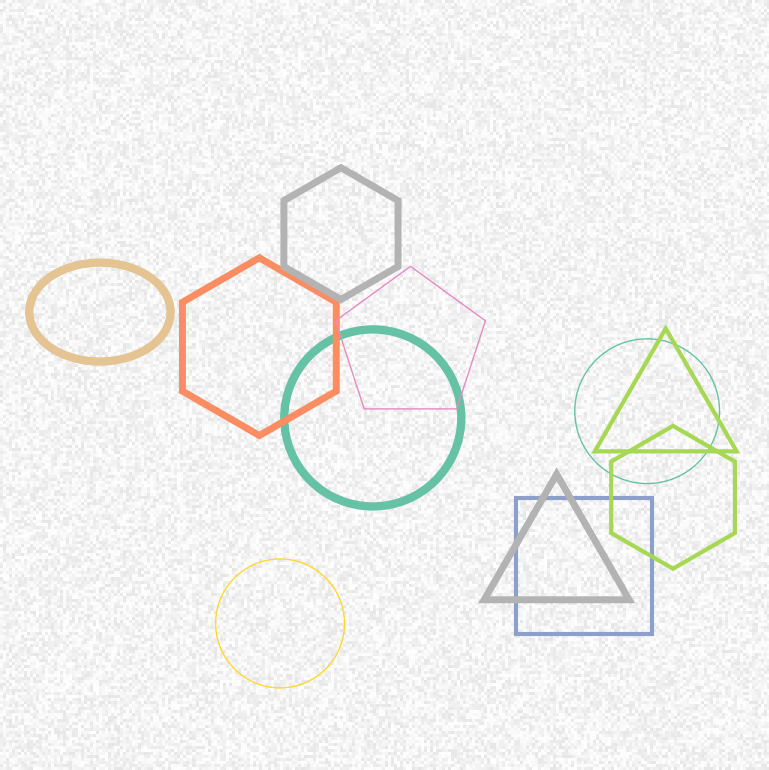[{"shape": "circle", "thickness": 3, "radius": 0.57, "center": [0.484, 0.457]}, {"shape": "circle", "thickness": 0.5, "radius": 0.47, "center": [0.84, 0.466]}, {"shape": "hexagon", "thickness": 2.5, "radius": 0.58, "center": [0.337, 0.55]}, {"shape": "square", "thickness": 1.5, "radius": 0.44, "center": [0.758, 0.265]}, {"shape": "pentagon", "thickness": 0.5, "radius": 0.51, "center": [0.533, 0.552]}, {"shape": "hexagon", "thickness": 1.5, "radius": 0.46, "center": [0.874, 0.354]}, {"shape": "triangle", "thickness": 1.5, "radius": 0.53, "center": [0.865, 0.467]}, {"shape": "circle", "thickness": 0.5, "radius": 0.42, "center": [0.364, 0.19]}, {"shape": "oval", "thickness": 3, "radius": 0.46, "center": [0.13, 0.595]}, {"shape": "hexagon", "thickness": 2.5, "radius": 0.43, "center": [0.443, 0.697]}, {"shape": "triangle", "thickness": 2.5, "radius": 0.54, "center": [0.723, 0.275]}]